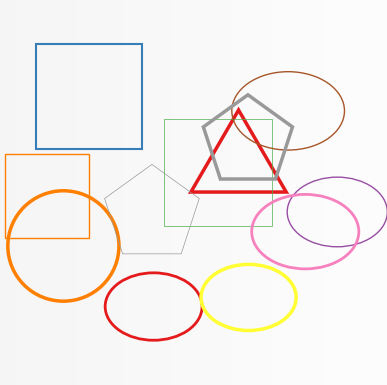[{"shape": "oval", "thickness": 2, "radius": 0.63, "center": [0.396, 0.204]}, {"shape": "triangle", "thickness": 2.5, "radius": 0.71, "center": [0.616, 0.572]}, {"shape": "square", "thickness": 1.5, "radius": 0.68, "center": [0.229, 0.75]}, {"shape": "square", "thickness": 0.5, "radius": 0.69, "center": [0.562, 0.552]}, {"shape": "oval", "thickness": 1, "radius": 0.65, "center": [0.87, 0.449]}, {"shape": "square", "thickness": 1, "radius": 0.54, "center": [0.122, 0.491]}, {"shape": "circle", "thickness": 2.5, "radius": 0.72, "center": [0.164, 0.361]}, {"shape": "oval", "thickness": 2.5, "radius": 0.61, "center": [0.642, 0.227]}, {"shape": "oval", "thickness": 1, "radius": 0.73, "center": [0.744, 0.712]}, {"shape": "oval", "thickness": 2, "radius": 0.69, "center": [0.788, 0.398]}, {"shape": "pentagon", "thickness": 2.5, "radius": 0.6, "center": [0.64, 0.633]}, {"shape": "pentagon", "thickness": 0.5, "radius": 0.64, "center": [0.392, 0.445]}]